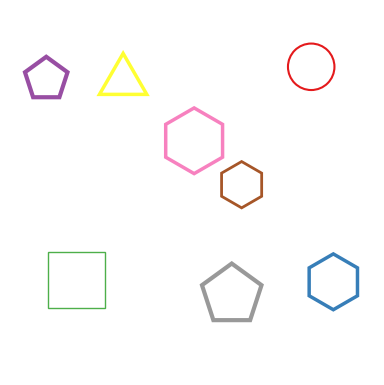[{"shape": "circle", "thickness": 1.5, "radius": 0.3, "center": [0.808, 0.827]}, {"shape": "hexagon", "thickness": 2.5, "radius": 0.36, "center": [0.866, 0.268]}, {"shape": "square", "thickness": 1, "radius": 0.37, "center": [0.199, 0.273]}, {"shape": "pentagon", "thickness": 3, "radius": 0.29, "center": [0.12, 0.794]}, {"shape": "triangle", "thickness": 2.5, "radius": 0.35, "center": [0.32, 0.79]}, {"shape": "hexagon", "thickness": 2, "radius": 0.3, "center": [0.628, 0.52]}, {"shape": "hexagon", "thickness": 2.5, "radius": 0.43, "center": [0.504, 0.634]}, {"shape": "pentagon", "thickness": 3, "radius": 0.41, "center": [0.602, 0.234]}]